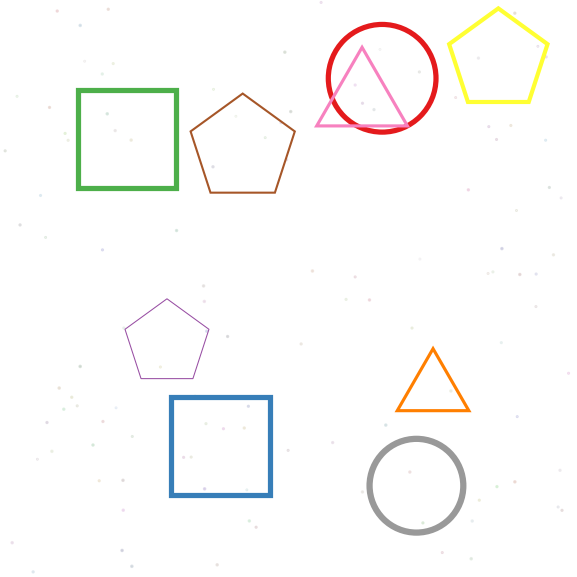[{"shape": "circle", "thickness": 2.5, "radius": 0.47, "center": [0.662, 0.864]}, {"shape": "square", "thickness": 2.5, "radius": 0.43, "center": [0.382, 0.227]}, {"shape": "square", "thickness": 2.5, "radius": 0.42, "center": [0.22, 0.759]}, {"shape": "pentagon", "thickness": 0.5, "radius": 0.38, "center": [0.289, 0.405]}, {"shape": "triangle", "thickness": 1.5, "radius": 0.36, "center": [0.75, 0.324]}, {"shape": "pentagon", "thickness": 2, "radius": 0.45, "center": [0.863, 0.895]}, {"shape": "pentagon", "thickness": 1, "radius": 0.47, "center": [0.42, 0.742]}, {"shape": "triangle", "thickness": 1.5, "radius": 0.45, "center": [0.627, 0.826]}, {"shape": "circle", "thickness": 3, "radius": 0.41, "center": [0.721, 0.158]}]